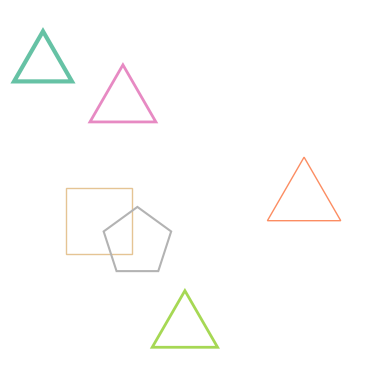[{"shape": "triangle", "thickness": 3, "radius": 0.43, "center": [0.112, 0.832]}, {"shape": "triangle", "thickness": 1, "radius": 0.55, "center": [0.79, 0.482]}, {"shape": "triangle", "thickness": 2, "radius": 0.49, "center": [0.319, 0.733]}, {"shape": "triangle", "thickness": 2, "radius": 0.49, "center": [0.48, 0.147]}, {"shape": "square", "thickness": 1, "radius": 0.43, "center": [0.258, 0.426]}, {"shape": "pentagon", "thickness": 1.5, "radius": 0.46, "center": [0.357, 0.37]}]